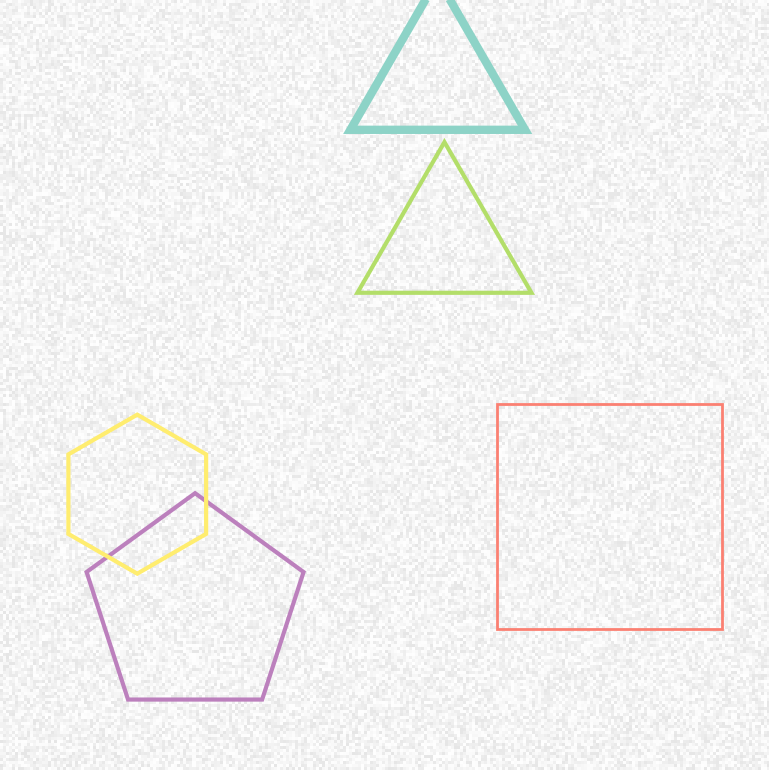[{"shape": "triangle", "thickness": 3, "radius": 0.65, "center": [0.568, 0.897]}, {"shape": "square", "thickness": 1, "radius": 0.73, "center": [0.792, 0.329]}, {"shape": "triangle", "thickness": 1.5, "radius": 0.65, "center": [0.577, 0.685]}, {"shape": "pentagon", "thickness": 1.5, "radius": 0.74, "center": [0.253, 0.211]}, {"shape": "hexagon", "thickness": 1.5, "radius": 0.52, "center": [0.178, 0.358]}]